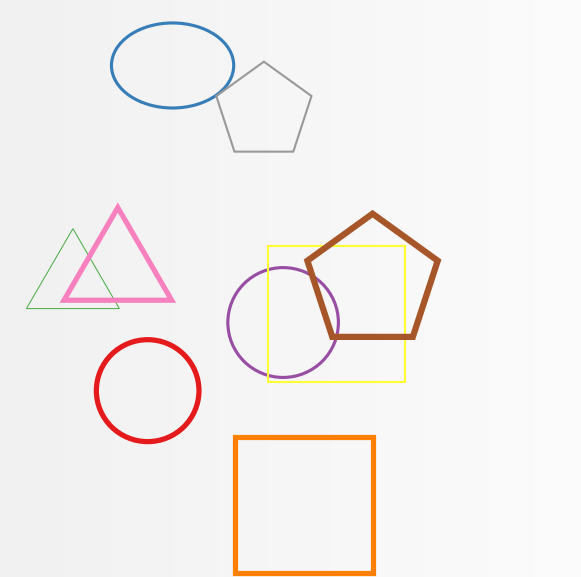[{"shape": "circle", "thickness": 2.5, "radius": 0.44, "center": [0.254, 0.323]}, {"shape": "oval", "thickness": 1.5, "radius": 0.53, "center": [0.297, 0.886]}, {"shape": "triangle", "thickness": 0.5, "radius": 0.46, "center": [0.125, 0.511]}, {"shape": "circle", "thickness": 1.5, "radius": 0.48, "center": [0.487, 0.441]}, {"shape": "square", "thickness": 2.5, "radius": 0.59, "center": [0.523, 0.125]}, {"shape": "square", "thickness": 1, "radius": 0.59, "center": [0.579, 0.456]}, {"shape": "pentagon", "thickness": 3, "radius": 0.59, "center": [0.641, 0.511]}, {"shape": "triangle", "thickness": 2.5, "radius": 0.53, "center": [0.203, 0.533]}, {"shape": "pentagon", "thickness": 1, "radius": 0.43, "center": [0.454, 0.806]}]